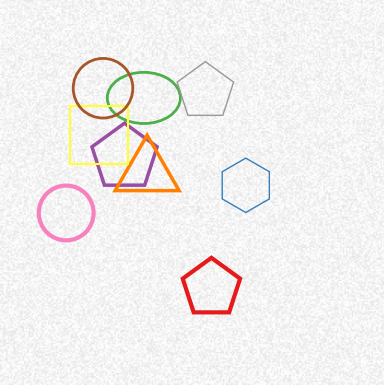[{"shape": "pentagon", "thickness": 3, "radius": 0.39, "center": [0.549, 0.252]}, {"shape": "hexagon", "thickness": 1, "radius": 0.35, "center": [0.638, 0.519]}, {"shape": "oval", "thickness": 2, "radius": 0.47, "center": [0.374, 0.746]}, {"shape": "pentagon", "thickness": 2.5, "radius": 0.45, "center": [0.324, 0.591]}, {"shape": "triangle", "thickness": 2.5, "radius": 0.48, "center": [0.382, 0.553]}, {"shape": "square", "thickness": 1.5, "radius": 0.38, "center": [0.257, 0.649]}, {"shape": "circle", "thickness": 2, "radius": 0.39, "center": [0.268, 0.771]}, {"shape": "circle", "thickness": 3, "radius": 0.36, "center": [0.172, 0.447]}, {"shape": "pentagon", "thickness": 1, "radius": 0.39, "center": [0.533, 0.763]}]